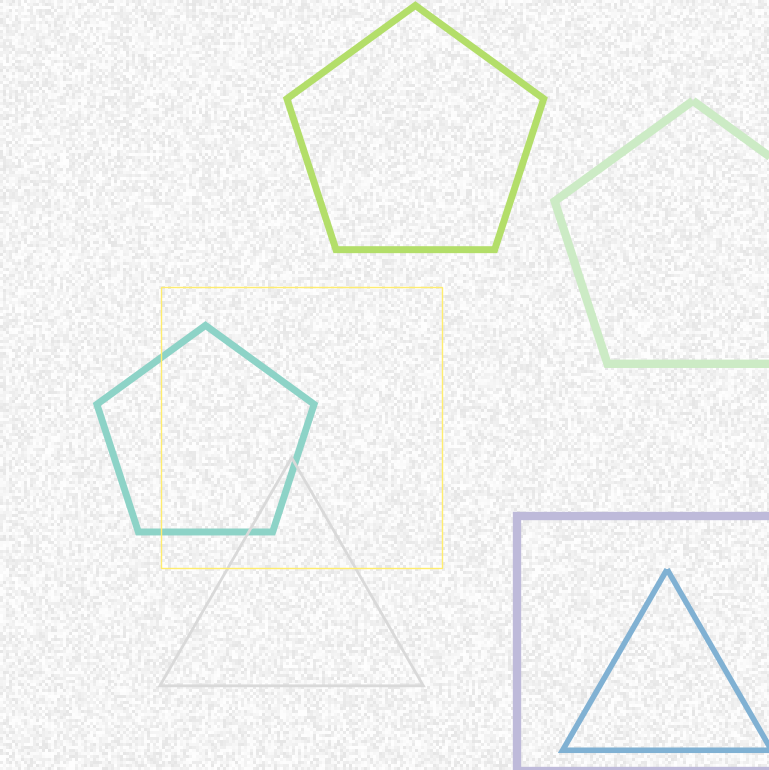[{"shape": "pentagon", "thickness": 2.5, "radius": 0.74, "center": [0.267, 0.429]}, {"shape": "square", "thickness": 3, "radius": 0.83, "center": [0.836, 0.164]}, {"shape": "triangle", "thickness": 2, "radius": 0.78, "center": [0.866, 0.104]}, {"shape": "pentagon", "thickness": 2.5, "radius": 0.88, "center": [0.539, 0.818]}, {"shape": "triangle", "thickness": 1, "radius": 0.99, "center": [0.379, 0.208]}, {"shape": "pentagon", "thickness": 3, "radius": 0.94, "center": [0.9, 0.68]}, {"shape": "square", "thickness": 0.5, "radius": 0.91, "center": [0.392, 0.444]}]